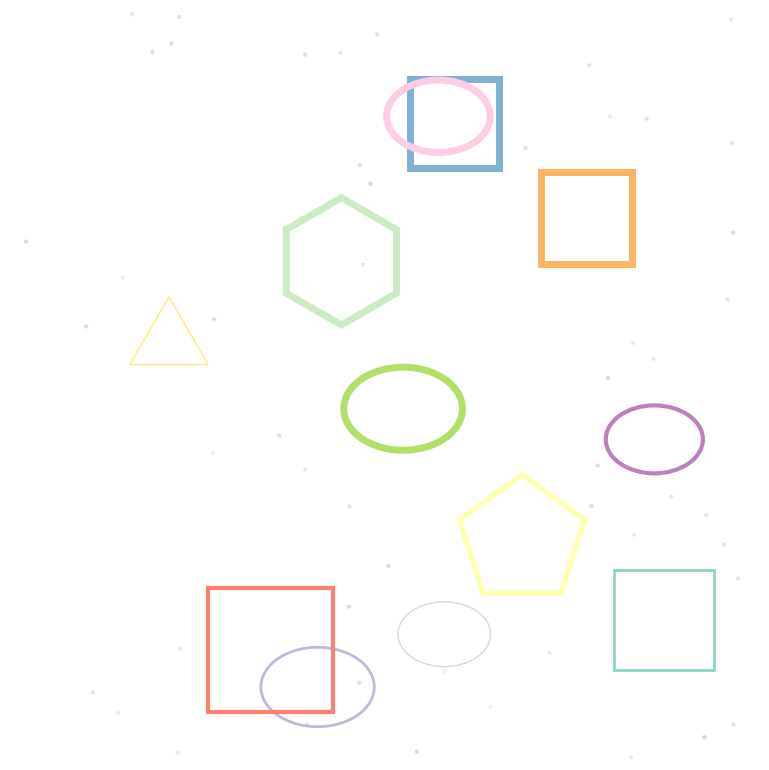[{"shape": "square", "thickness": 1, "radius": 0.33, "center": [0.863, 0.195]}, {"shape": "pentagon", "thickness": 2, "radius": 0.43, "center": [0.678, 0.299]}, {"shape": "oval", "thickness": 1, "radius": 0.37, "center": [0.412, 0.108]}, {"shape": "square", "thickness": 1.5, "radius": 0.4, "center": [0.351, 0.156]}, {"shape": "square", "thickness": 2.5, "radius": 0.29, "center": [0.59, 0.839]}, {"shape": "square", "thickness": 2.5, "radius": 0.3, "center": [0.761, 0.717]}, {"shape": "oval", "thickness": 2.5, "radius": 0.39, "center": [0.524, 0.469]}, {"shape": "oval", "thickness": 2.5, "radius": 0.34, "center": [0.569, 0.849]}, {"shape": "oval", "thickness": 0.5, "radius": 0.3, "center": [0.577, 0.176]}, {"shape": "oval", "thickness": 1.5, "radius": 0.32, "center": [0.85, 0.429]}, {"shape": "hexagon", "thickness": 2.5, "radius": 0.41, "center": [0.443, 0.661]}, {"shape": "triangle", "thickness": 0.5, "radius": 0.29, "center": [0.219, 0.556]}]